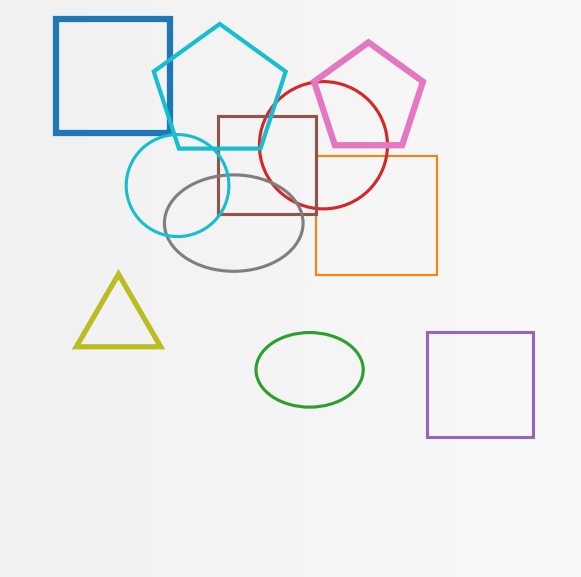[{"shape": "square", "thickness": 3, "radius": 0.49, "center": [0.194, 0.868]}, {"shape": "square", "thickness": 1, "radius": 0.52, "center": [0.648, 0.626]}, {"shape": "oval", "thickness": 1.5, "radius": 0.46, "center": [0.533, 0.359]}, {"shape": "circle", "thickness": 1.5, "radius": 0.55, "center": [0.556, 0.748]}, {"shape": "square", "thickness": 1.5, "radius": 0.46, "center": [0.826, 0.333]}, {"shape": "square", "thickness": 1.5, "radius": 0.42, "center": [0.46, 0.713]}, {"shape": "pentagon", "thickness": 3, "radius": 0.49, "center": [0.634, 0.827]}, {"shape": "oval", "thickness": 1.5, "radius": 0.6, "center": [0.402, 0.613]}, {"shape": "triangle", "thickness": 2.5, "radius": 0.42, "center": [0.204, 0.441]}, {"shape": "pentagon", "thickness": 2, "radius": 0.6, "center": [0.378, 0.838]}, {"shape": "circle", "thickness": 1.5, "radius": 0.44, "center": [0.305, 0.678]}]